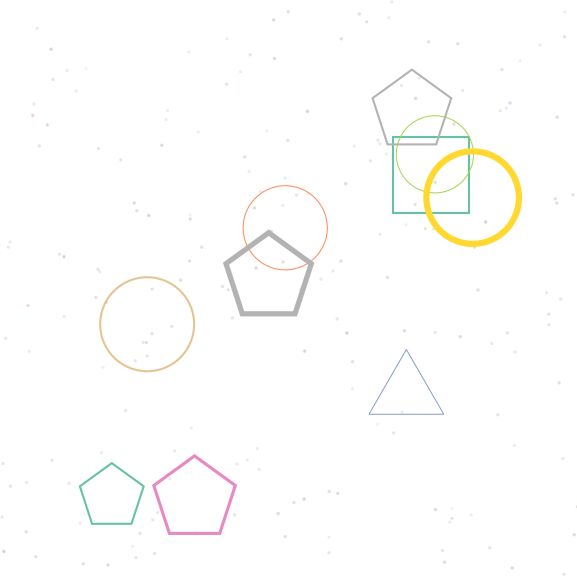[{"shape": "pentagon", "thickness": 1, "radius": 0.29, "center": [0.194, 0.139]}, {"shape": "square", "thickness": 1, "radius": 0.33, "center": [0.746, 0.696]}, {"shape": "circle", "thickness": 0.5, "radius": 0.36, "center": [0.494, 0.605]}, {"shape": "triangle", "thickness": 0.5, "radius": 0.37, "center": [0.704, 0.319]}, {"shape": "pentagon", "thickness": 1.5, "radius": 0.37, "center": [0.337, 0.136]}, {"shape": "circle", "thickness": 0.5, "radius": 0.33, "center": [0.753, 0.732]}, {"shape": "circle", "thickness": 3, "radius": 0.4, "center": [0.818, 0.657]}, {"shape": "circle", "thickness": 1, "radius": 0.41, "center": [0.255, 0.438]}, {"shape": "pentagon", "thickness": 2.5, "radius": 0.39, "center": [0.465, 0.519]}, {"shape": "pentagon", "thickness": 1, "radius": 0.36, "center": [0.713, 0.807]}]